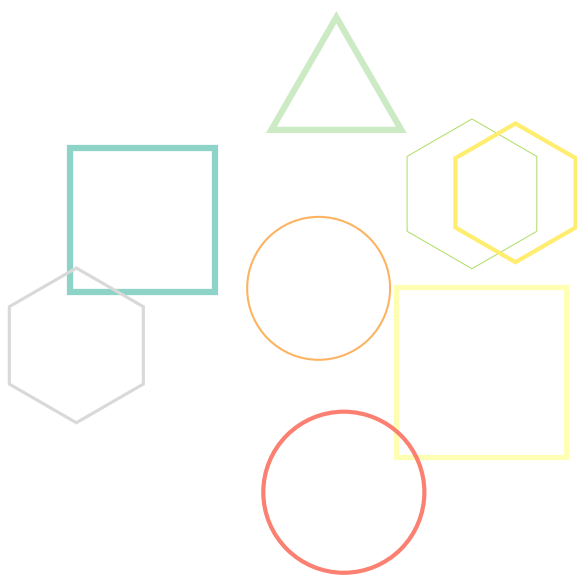[{"shape": "square", "thickness": 3, "radius": 0.63, "center": [0.247, 0.618]}, {"shape": "square", "thickness": 2.5, "radius": 0.74, "center": [0.833, 0.356]}, {"shape": "circle", "thickness": 2, "radius": 0.7, "center": [0.595, 0.147]}, {"shape": "circle", "thickness": 1, "radius": 0.62, "center": [0.552, 0.5]}, {"shape": "hexagon", "thickness": 0.5, "radius": 0.65, "center": [0.817, 0.663]}, {"shape": "hexagon", "thickness": 1.5, "radius": 0.67, "center": [0.132, 0.401]}, {"shape": "triangle", "thickness": 3, "radius": 0.65, "center": [0.582, 0.839]}, {"shape": "hexagon", "thickness": 2, "radius": 0.6, "center": [0.893, 0.665]}]